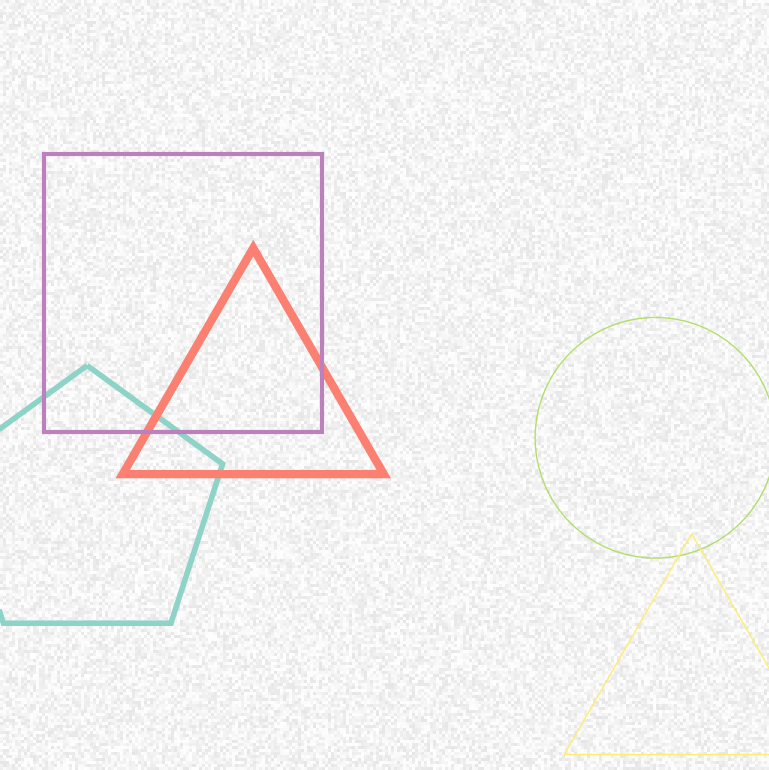[{"shape": "pentagon", "thickness": 2, "radius": 0.93, "center": [0.113, 0.34]}, {"shape": "triangle", "thickness": 3, "radius": 0.98, "center": [0.329, 0.482]}, {"shape": "circle", "thickness": 0.5, "radius": 0.78, "center": [0.851, 0.431]}, {"shape": "square", "thickness": 1.5, "radius": 0.9, "center": [0.238, 0.62]}, {"shape": "triangle", "thickness": 0.5, "radius": 0.96, "center": [0.898, 0.116]}]